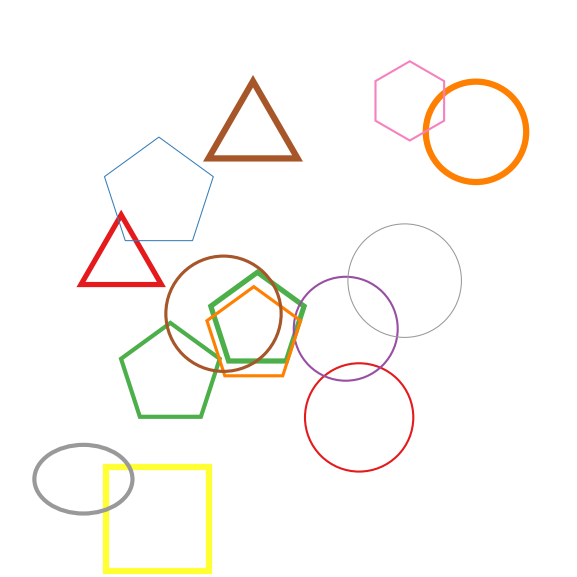[{"shape": "triangle", "thickness": 2.5, "radius": 0.4, "center": [0.21, 0.547]}, {"shape": "circle", "thickness": 1, "radius": 0.47, "center": [0.622, 0.276]}, {"shape": "pentagon", "thickness": 0.5, "radius": 0.5, "center": [0.275, 0.663]}, {"shape": "pentagon", "thickness": 2.5, "radius": 0.42, "center": [0.446, 0.443]}, {"shape": "pentagon", "thickness": 2, "radius": 0.45, "center": [0.295, 0.35]}, {"shape": "circle", "thickness": 1, "radius": 0.45, "center": [0.599, 0.43]}, {"shape": "pentagon", "thickness": 1.5, "radius": 0.43, "center": [0.439, 0.417]}, {"shape": "circle", "thickness": 3, "radius": 0.43, "center": [0.824, 0.771]}, {"shape": "square", "thickness": 3, "radius": 0.45, "center": [0.273, 0.101]}, {"shape": "triangle", "thickness": 3, "radius": 0.45, "center": [0.438, 0.769]}, {"shape": "circle", "thickness": 1.5, "radius": 0.5, "center": [0.387, 0.456]}, {"shape": "hexagon", "thickness": 1, "radius": 0.34, "center": [0.71, 0.824]}, {"shape": "oval", "thickness": 2, "radius": 0.42, "center": [0.144, 0.169]}, {"shape": "circle", "thickness": 0.5, "radius": 0.49, "center": [0.701, 0.513]}]